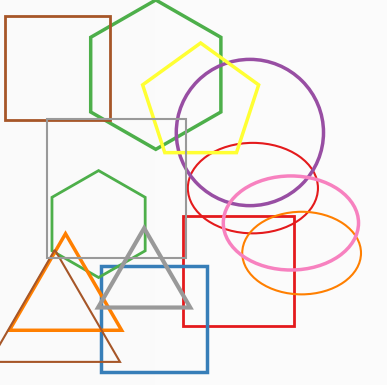[{"shape": "square", "thickness": 2, "radius": 0.71, "center": [0.616, 0.297]}, {"shape": "oval", "thickness": 1.5, "radius": 0.84, "center": [0.653, 0.511]}, {"shape": "square", "thickness": 2.5, "radius": 0.69, "center": [0.397, 0.171]}, {"shape": "hexagon", "thickness": 2.5, "radius": 0.97, "center": [0.402, 0.806]}, {"shape": "hexagon", "thickness": 2, "radius": 0.69, "center": [0.254, 0.418]}, {"shape": "circle", "thickness": 2.5, "radius": 0.95, "center": [0.645, 0.656]}, {"shape": "oval", "thickness": 1.5, "radius": 0.77, "center": [0.778, 0.343]}, {"shape": "triangle", "thickness": 2.5, "radius": 0.84, "center": [0.169, 0.226]}, {"shape": "pentagon", "thickness": 2.5, "radius": 0.79, "center": [0.518, 0.731]}, {"shape": "triangle", "thickness": 1.5, "radius": 0.97, "center": [0.141, 0.157]}, {"shape": "square", "thickness": 2, "radius": 0.68, "center": [0.148, 0.823]}, {"shape": "oval", "thickness": 2.5, "radius": 0.87, "center": [0.751, 0.421]}, {"shape": "square", "thickness": 1.5, "radius": 0.9, "center": [0.301, 0.511]}, {"shape": "triangle", "thickness": 3, "radius": 0.69, "center": [0.372, 0.27]}]